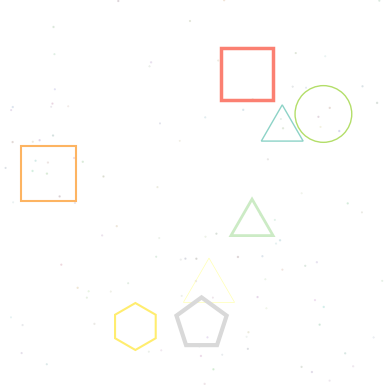[{"shape": "triangle", "thickness": 1, "radius": 0.31, "center": [0.733, 0.665]}, {"shape": "triangle", "thickness": 0.5, "radius": 0.38, "center": [0.543, 0.253]}, {"shape": "square", "thickness": 2.5, "radius": 0.34, "center": [0.641, 0.808]}, {"shape": "square", "thickness": 1.5, "radius": 0.36, "center": [0.126, 0.549]}, {"shape": "circle", "thickness": 1, "radius": 0.37, "center": [0.84, 0.704]}, {"shape": "pentagon", "thickness": 3, "radius": 0.34, "center": [0.524, 0.159]}, {"shape": "triangle", "thickness": 2, "radius": 0.32, "center": [0.655, 0.42]}, {"shape": "hexagon", "thickness": 1.5, "radius": 0.3, "center": [0.352, 0.152]}]